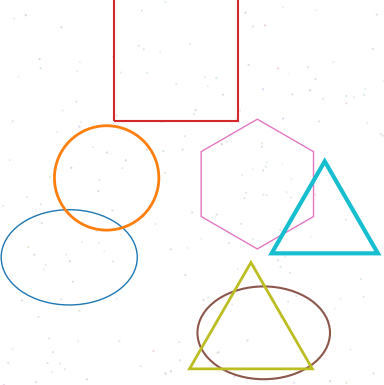[{"shape": "oval", "thickness": 1, "radius": 0.88, "center": [0.18, 0.332]}, {"shape": "circle", "thickness": 2, "radius": 0.68, "center": [0.277, 0.538]}, {"shape": "square", "thickness": 1.5, "radius": 0.81, "center": [0.457, 0.849]}, {"shape": "oval", "thickness": 1.5, "radius": 0.86, "center": [0.685, 0.136]}, {"shape": "hexagon", "thickness": 1, "radius": 0.84, "center": [0.668, 0.522]}, {"shape": "triangle", "thickness": 2, "radius": 0.92, "center": [0.652, 0.134]}, {"shape": "triangle", "thickness": 3, "radius": 0.8, "center": [0.843, 0.422]}]